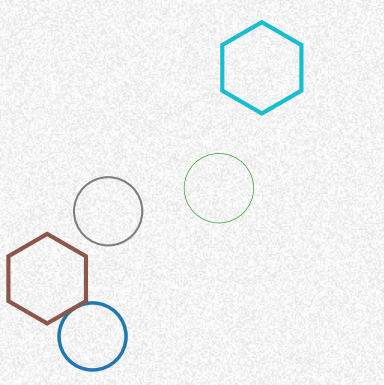[{"shape": "circle", "thickness": 2.5, "radius": 0.44, "center": [0.24, 0.126]}, {"shape": "circle", "thickness": 0.5, "radius": 0.45, "center": [0.569, 0.511]}, {"shape": "hexagon", "thickness": 3, "radius": 0.58, "center": [0.123, 0.276]}, {"shape": "circle", "thickness": 1.5, "radius": 0.44, "center": [0.281, 0.451]}, {"shape": "hexagon", "thickness": 3, "radius": 0.59, "center": [0.68, 0.824]}]